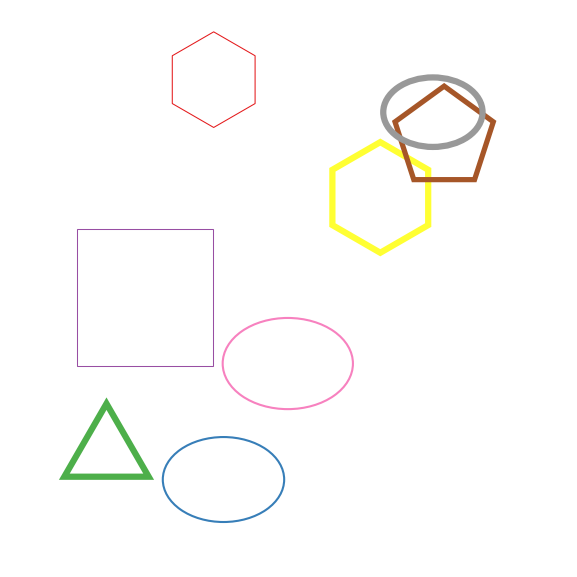[{"shape": "hexagon", "thickness": 0.5, "radius": 0.41, "center": [0.37, 0.861]}, {"shape": "oval", "thickness": 1, "radius": 0.53, "center": [0.387, 0.169]}, {"shape": "triangle", "thickness": 3, "radius": 0.42, "center": [0.184, 0.216]}, {"shape": "square", "thickness": 0.5, "radius": 0.59, "center": [0.251, 0.484]}, {"shape": "hexagon", "thickness": 3, "radius": 0.48, "center": [0.659, 0.657]}, {"shape": "pentagon", "thickness": 2.5, "radius": 0.45, "center": [0.769, 0.76]}, {"shape": "oval", "thickness": 1, "radius": 0.56, "center": [0.498, 0.37]}, {"shape": "oval", "thickness": 3, "radius": 0.43, "center": [0.75, 0.805]}]